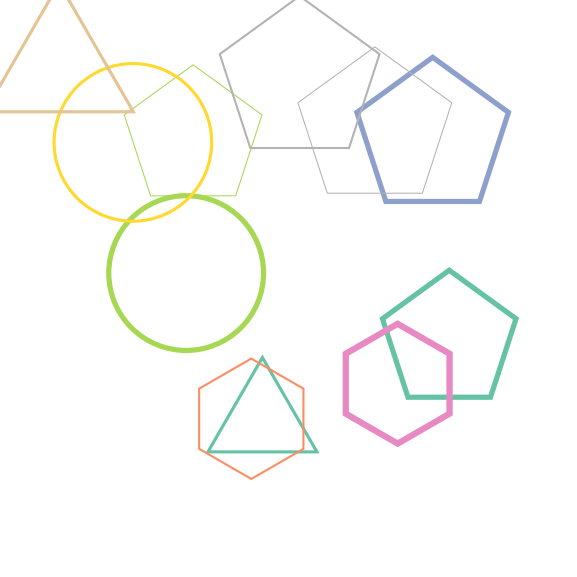[{"shape": "pentagon", "thickness": 2.5, "radius": 0.61, "center": [0.778, 0.41]}, {"shape": "triangle", "thickness": 1.5, "radius": 0.54, "center": [0.454, 0.271]}, {"shape": "hexagon", "thickness": 1, "radius": 0.52, "center": [0.435, 0.274]}, {"shape": "pentagon", "thickness": 2.5, "radius": 0.69, "center": [0.749, 0.762]}, {"shape": "hexagon", "thickness": 3, "radius": 0.52, "center": [0.689, 0.335]}, {"shape": "circle", "thickness": 2.5, "radius": 0.67, "center": [0.322, 0.526]}, {"shape": "pentagon", "thickness": 0.5, "radius": 0.63, "center": [0.334, 0.761]}, {"shape": "circle", "thickness": 1.5, "radius": 0.68, "center": [0.23, 0.753]}, {"shape": "triangle", "thickness": 1.5, "radius": 0.74, "center": [0.102, 0.88]}, {"shape": "pentagon", "thickness": 0.5, "radius": 0.7, "center": [0.649, 0.778]}, {"shape": "pentagon", "thickness": 1, "radius": 0.73, "center": [0.519, 0.86]}]